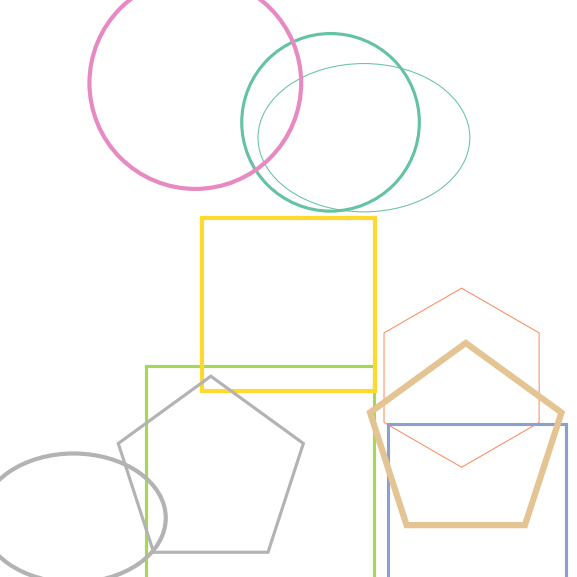[{"shape": "oval", "thickness": 0.5, "radius": 0.92, "center": [0.63, 0.761]}, {"shape": "circle", "thickness": 1.5, "radius": 0.77, "center": [0.572, 0.787]}, {"shape": "hexagon", "thickness": 0.5, "radius": 0.78, "center": [0.799, 0.345]}, {"shape": "square", "thickness": 1.5, "radius": 0.77, "center": [0.827, 0.111]}, {"shape": "circle", "thickness": 2, "radius": 0.92, "center": [0.338, 0.855]}, {"shape": "square", "thickness": 1.5, "radius": 0.99, "center": [0.45, 0.168]}, {"shape": "square", "thickness": 2, "radius": 0.75, "center": [0.5, 0.472]}, {"shape": "pentagon", "thickness": 3, "radius": 0.87, "center": [0.807, 0.231]}, {"shape": "pentagon", "thickness": 1.5, "radius": 0.84, "center": [0.365, 0.179]}, {"shape": "oval", "thickness": 2, "radius": 0.8, "center": [0.127, 0.102]}]